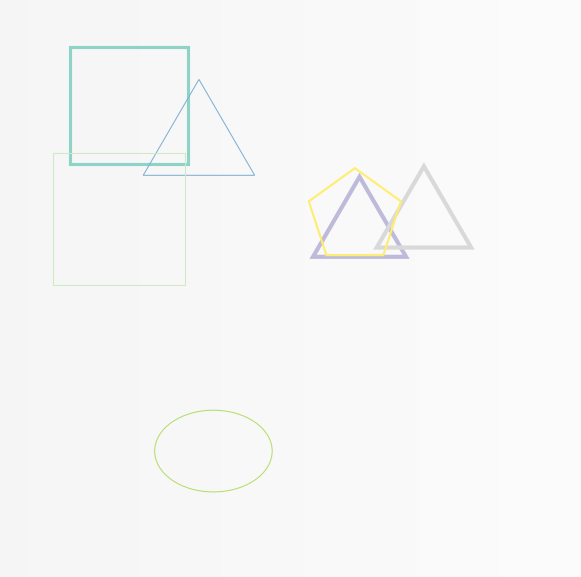[{"shape": "square", "thickness": 1.5, "radius": 0.51, "center": [0.221, 0.817]}, {"shape": "triangle", "thickness": 2, "radius": 0.46, "center": [0.619, 0.601]}, {"shape": "triangle", "thickness": 0.5, "radius": 0.55, "center": [0.342, 0.751]}, {"shape": "oval", "thickness": 0.5, "radius": 0.51, "center": [0.367, 0.218]}, {"shape": "triangle", "thickness": 2, "radius": 0.47, "center": [0.729, 0.617]}, {"shape": "square", "thickness": 0.5, "radius": 0.57, "center": [0.206, 0.62]}, {"shape": "pentagon", "thickness": 1, "radius": 0.42, "center": [0.611, 0.625]}]